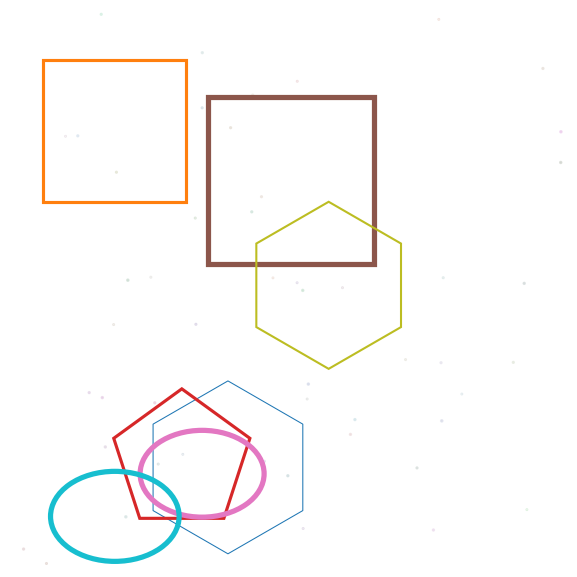[{"shape": "hexagon", "thickness": 0.5, "radius": 0.75, "center": [0.395, 0.19]}, {"shape": "square", "thickness": 1.5, "radius": 0.62, "center": [0.199, 0.772]}, {"shape": "pentagon", "thickness": 1.5, "radius": 0.62, "center": [0.315, 0.202]}, {"shape": "square", "thickness": 2.5, "radius": 0.72, "center": [0.503, 0.686]}, {"shape": "oval", "thickness": 2.5, "radius": 0.54, "center": [0.35, 0.179]}, {"shape": "hexagon", "thickness": 1, "radius": 0.72, "center": [0.569, 0.505]}, {"shape": "oval", "thickness": 2.5, "radius": 0.56, "center": [0.199, 0.105]}]